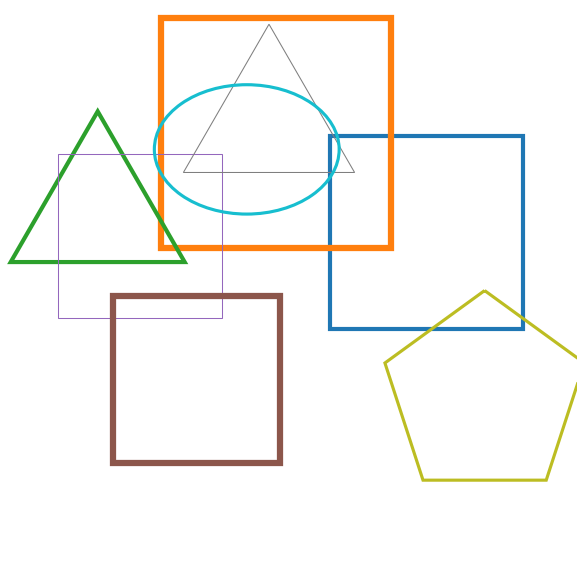[{"shape": "square", "thickness": 2, "radius": 0.84, "center": [0.739, 0.596]}, {"shape": "square", "thickness": 3, "radius": 1.0, "center": [0.478, 0.769]}, {"shape": "triangle", "thickness": 2, "radius": 0.87, "center": [0.169, 0.632]}, {"shape": "square", "thickness": 0.5, "radius": 0.71, "center": [0.242, 0.59]}, {"shape": "square", "thickness": 3, "radius": 0.72, "center": [0.34, 0.342]}, {"shape": "triangle", "thickness": 0.5, "radius": 0.86, "center": [0.466, 0.786]}, {"shape": "pentagon", "thickness": 1.5, "radius": 0.91, "center": [0.839, 0.315]}, {"shape": "oval", "thickness": 1.5, "radius": 0.8, "center": [0.427, 0.74]}]